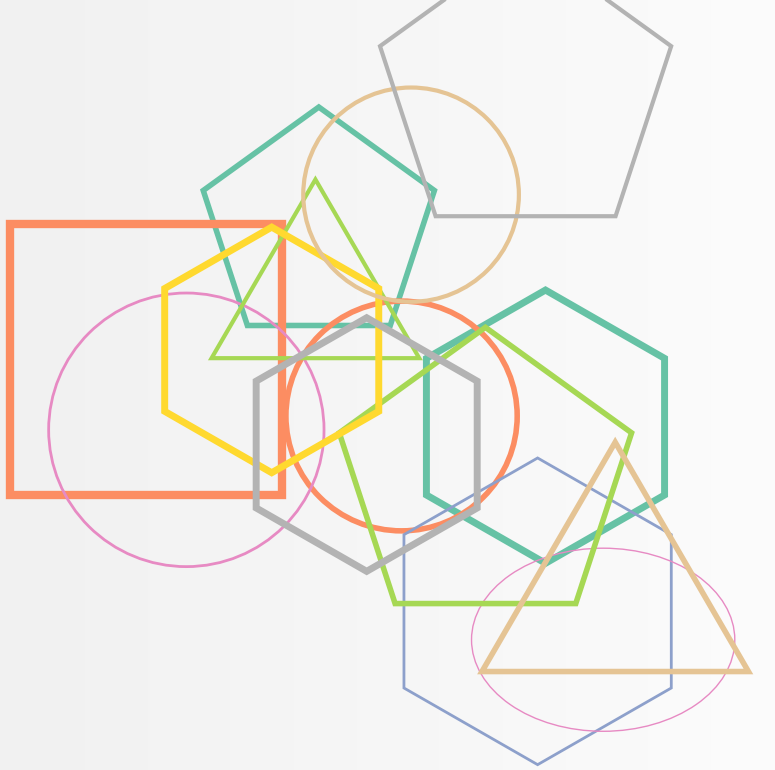[{"shape": "hexagon", "thickness": 2.5, "radius": 0.89, "center": [0.704, 0.446]}, {"shape": "pentagon", "thickness": 2, "radius": 0.78, "center": [0.411, 0.704]}, {"shape": "circle", "thickness": 2, "radius": 0.75, "center": [0.518, 0.46]}, {"shape": "square", "thickness": 3, "radius": 0.88, "center": [0.188, 0.533]}, {"shape": "hexagon", "thickness": 1, "radius": 1.0, "center": [0.694, 0.206]}, {"shape": "oval", "thickness": 0.5, "radius": 0.85, "center": [0.778, 0.169]}, {"shape": "circle", "thickness": 1, "radius": 0.89, "center": [0.24, 0.442]}, {"shape": "triangle", "thickness": 1.5, "radius": 0.77, "center": [0.407, 0.612]}, {"shape": "pentagon", "thickness": 2, "radius": 0.99, "center": [0.626, 0.377]}, {"shape": "hexagon", "thickness": 2.5, "radius": 0.8, "center": [0.351, 0.546]}, {"shape": "circle", "thickness": 1.5, "radius": 0.7, "center": [0.53, 0.747]}, {"shape": "triangle", "thickness": 2, "radius": 0.99, "center": [0.794, 0.227]}, {"shape": "hexagon", "thickness": 2.5, "radius": 0.82, "center": [0.473, 0.423]}, {"shape": "pentagon", "thickness": 1.5, "radius": 0.99, "center": [0.678, 0.879]}]